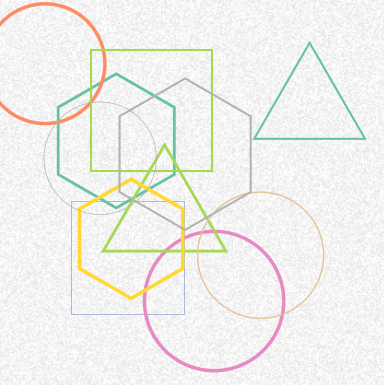[{"shape": "triangle", "thickness": 1.5, "radius": 0.83, "center": [0.804, 0.723]}, {"shape": "hexagon", "thickness": 2, "radius": 0.87, "center": [0.302, 0.634]}, {"shape": "circle", "thickness": 2.5, "radius": 0.78, "center": [0.117, 0.835]}, {"shape": "square", "thickness": 0.5, "radius": 0.74, "center": [0.331, 0.332]}, {"shape": "circle", "thickness": 2.5, "radius": 0.9, "center": [0.556, 0.218]}, {"shape": "square", "thickness": 1.5, "radius": 0.78, "center": [0.395, 0.714]}, {"shape": "triangle", "thickness": 2, "radius": 0.92, "center": [0.427, 0.44]}, {"shape": "hexagon", "thickness": 2.5, "radius": 0.77, "center": [0.341, 0.38]}, {"shape": "circle", "thickness": 1, "radius": 0.82, "center": [0.677, 0.337]}, {"shape": "hexagon", "thickness": 1.5, "radius": 0.98, "center": [0.481, 0.6]}, {"shape": "circle", "thickness": 0.5, "radius": 0.73, "center": [0.26, 0.589]}]